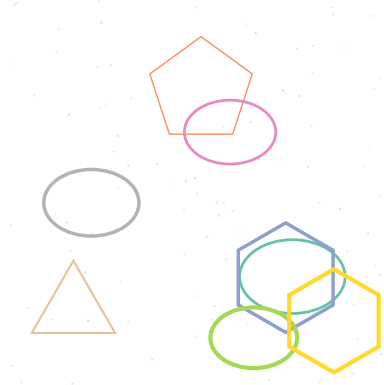[{"shape": "oval", "thickness": 2, "radius": 0.68, "center": [0.759, 0.282]}, {"shape": "pentagon", "thickness": 1, "radius": 0.7, "center": [0.522, 0.765]}, {"shape": "hexagon", "thickness": 2.5, "radius": 0.71, "center": [0.742, 0.279]}, {"shape": "oval", "thickness": 2, "radius": 0.59, "center": [0.598, 0.657]}, {"shape": "oval", "thickness": 3, "radius": 0.56, "center": [0.659, 0.123]}, {"shape": "hexagon", "thickness": 3, "radius": 0.67, "center": [0.867, 0.167]}, {"shape": "triangle", "thickness": 1.5, "radius": 0.63, "center": [0.191, 0.198]}, {"shape": "oval", "thickness": 2.5, "radius": 0.62, "center": [0.237, 0.473]}]